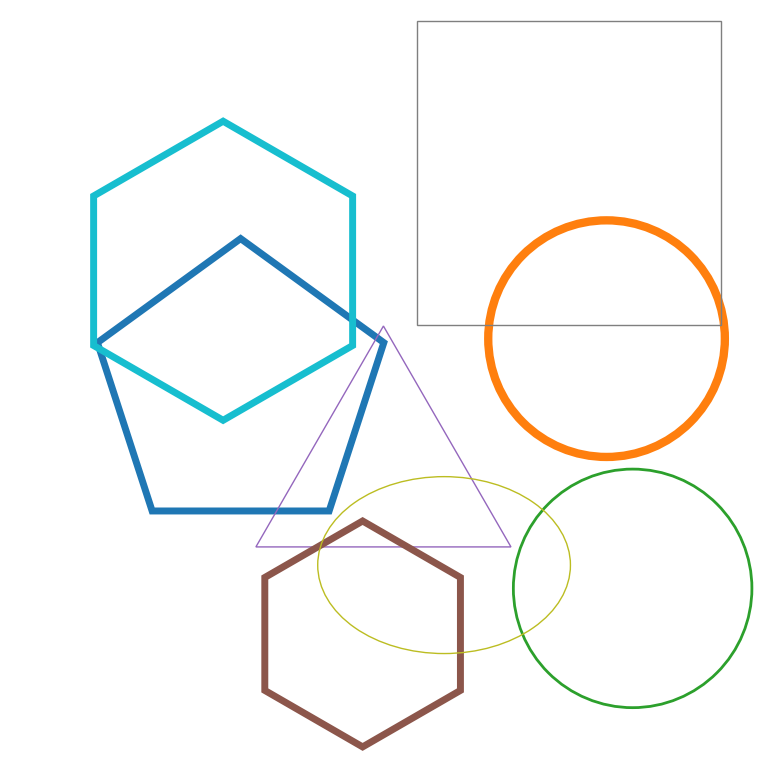[{"shape": "pentagon", "thickness": 2.5, "radius": 0.98, "center": [0.313, 0.495]}, {"shape": "circle", "thickness": 3, "radius": 0.77, "center": [0.788, 0.56]}, {"shape": "circle", "thickness": 1, "radius": 0.77, "center": [0.822, 0.236]}, {"shape": "triangle", "thickness": 0.5, "radius": 0.96, "center": [0.498, 0.385]}, {"shape": "hexagon", "thickness": 2.5, "radius": 0.73, "center": [0.471, 0.177]}, {"shape": "square", "thickness": 0.5, "radius": 0.99, "center": [0.739, 0.775]}, {"shape": "oval", "thickness": 0.5, "radius": 0.82, "center": [0.577, 0.266]}, {"shape": "hexagon", "thickness": 2.5, "radius": 0.97, "center": [0.29, 0.648]}]